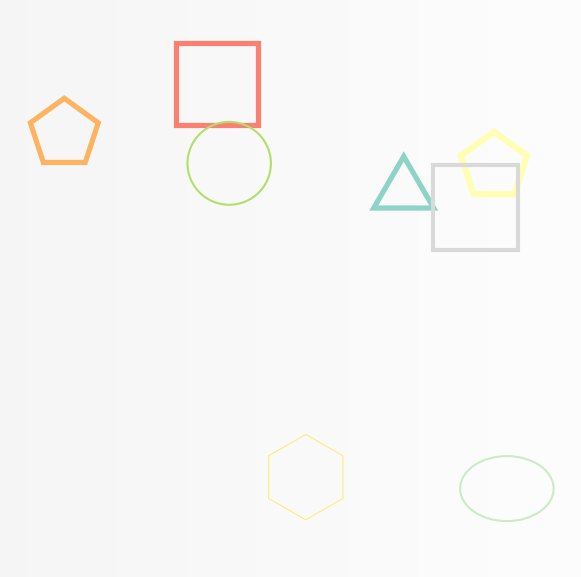[{"shape": "triangle", "thickness": 2.5, "radius": 0.3, "center": [0.695, 0.669]}, {"shape": "pentagon", "thickness": 3, "radius": 0.3, "center": [0.85, 0.711]}, {"shape": "square", "thickness": 2.5, "radius": 0.35, "center": [0.373, 0.854]}, {"shape": "pentagon", "thickness": 2.5, "radius": 0.31, "center": [0.111, 0.768]}, {"shape": "circle", "thickness": 1, "radius": 0.36, "center": [0.394, 0.716]}, {"shape": "square", "thickness": 2, "radius": 0.37, "center": [0.818, 0.64]}, {"shape": "oval", "thickness": 1, "radius": 0.4, "center": [0.872, 0.153]}, {"shape": "hexagon", "thickness": 0.5, "radius": 0.37, "center": [0.526, 0.173]}]